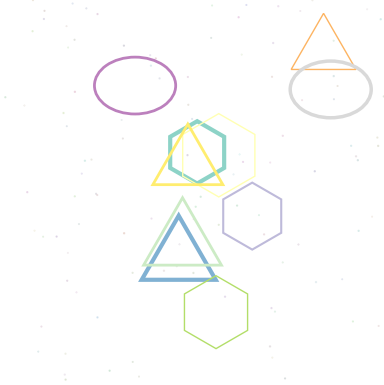[{"shape": "hexagon", "thickness": 3, "radius": 0.4, "center": [0.512, 0.604]}, {"shape": "hexagon", "thickness": 1, "radius": 0.54, "center": [0.568, 0.597]}, {"shape": "hexagon", "thickness": 1.5, "radius": 0.43, "center": [0.655, 0.439]}, {"shape": "triangle", "thickness": 3, "radius": 0.55, "center": [0.464, 0.329]}, {"shape": "triangle", "thickness": 1, "radius": 0.49, "center": [0.84, 0.868]}, {"shape": "hexagon", "thickness": 1, "radius": 0.47, "center": [0.561, 0.189]}, {"shape": "oval", "thickness": 2.5, "radius": 0.53, "center": [0.859, 0.768]}, {"shape": "oval", "thickness": 2, "radius": 0.53, "center": [0.351, 0.778]}, {"shape": "triangle", "thickness": 2, "radius": 0.58, "center": [0.474, 0.37]}, {"shape": "triangle", "thickness": 2, "radius": 0.52, "center": [0.488, 0.573]}]